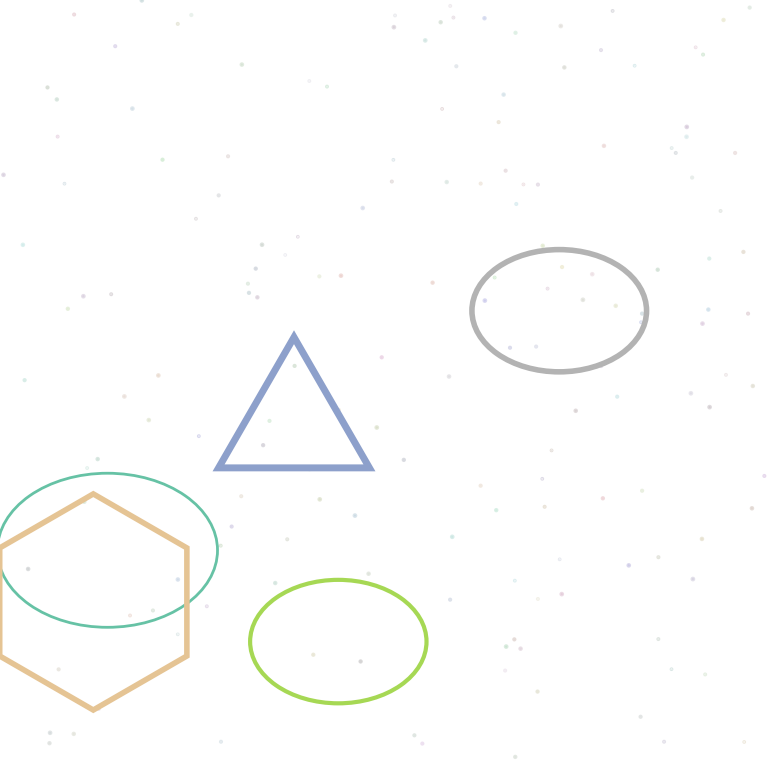[{"shape": "oval", "thickness": 1, "radius": 0.71, "center": [0.14, 0.285]}, {"shape": "triangle", "thickness": 2.5, "radius": 0.57, "center": [0.382, 0.449]}, {"shape": "oval", "thickness": 1.5, "radius": 0.57, "center": [0.439, 0.167]}, {"shape": "hexagon", "thickness": 2, "radius": 0.7, "center": [0.121, 0.218]}, {"shape": "oval", "thickness": 2, "radius": 0.57, "center": [0.726, 0.596]}]